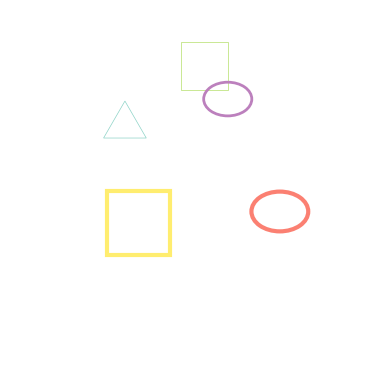[{"shape": "triangle", "thickness": 0.5, "radius": 0.32, "center": [0.324, 0.674]}, {"shape": "oval", "thickness": 3, "radius": 0.37, "center": [0.727, 0.451]}, {"shape": "square", "thickness": 0.5, "radius": 0.31, "center": [0.531, 0.829]}, {"shape": "oval", "thickness": 2, "radius": 0.31, "center": [0.592, 0.743]}, {"shape": "square", "thickness": 3, "radius": 0.41, "center": [0.36, 0.421]}]